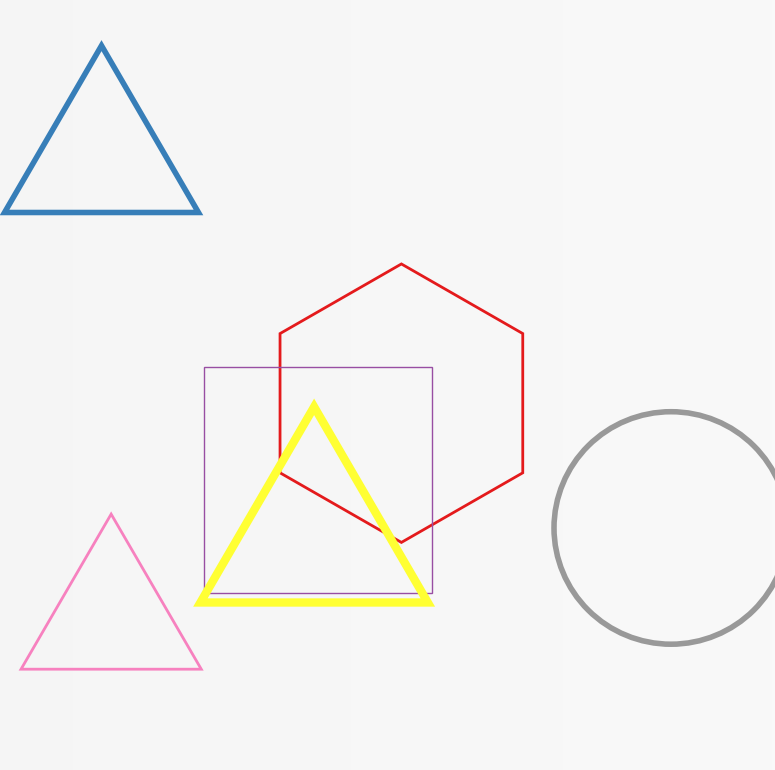[{"shape": "hexagon", "thickness": 1, "radius": 0.9, "center": [0.518, 0.476]}, {"shape": "triangle", "thickness": 2, "radius": 0.72, "center": [0.131, 0.796]}, {"shape": "square", "thickness": 0.5, "radius": 0.74, "center": [0.411, 0.377]}, {"shape": "triangle", "thickness": 3, "radius": 0.85, "center": [0.405, 0.302]}, {"shape": "triangle", "thickness": 1, "radius": 0.67, "center": [0.143, 0.198]}, {"shape": "circle", "thickness": 2, "radius": 0.75, "center": [0.866, 0.314]}]